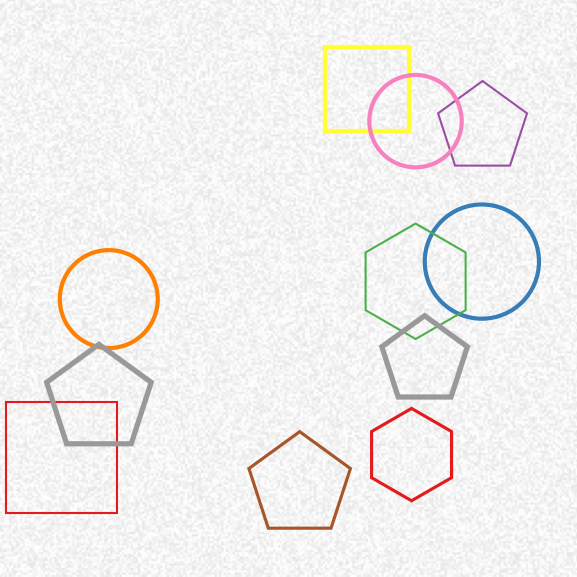[{"shape": "hexagon", "thickness": 1.5, "radius": 0.4, "center": [0.713, 0.212]}, {"shape": "square", "thickness": 1, "radius": 0.48, "center": [0.107, 0.207]}, {"shape": "circle", "thickness": 2, "radius": 0.49, "center": [0.834, 0.546]}, {"shape": "hexagon", "thickness": 1, "radius": 0.5, "center": [0.72, 0.512]}, {"shape": "pentagon", "thickness": 1, "radius": 0.4, "center": [0.836, 0.778]}, {"shape": "circle", "thickness": 2, "radius": 0.42, "center": [0.188, 0.481]}, {"shape": "square", "thickness": 2, "radius": 0.36, "center": [0.636, 0.845]}, {"shape": "pentagon", "thickness": 1.5, "radius": 0.46, "center": [0.519, 0.159]}, {"shape": "circle", "thickness": 2, "radius": 0.4, "center": [0.72, 0.789]}, {"shape": "pentagon", "thickness": 2.5, "radius": 0.48, "center": [0.171, 0.308]}, {"shape": "pentagon", "thickness": 2.5, "radius": 0.39, "center": [0.735, 0.375]}]